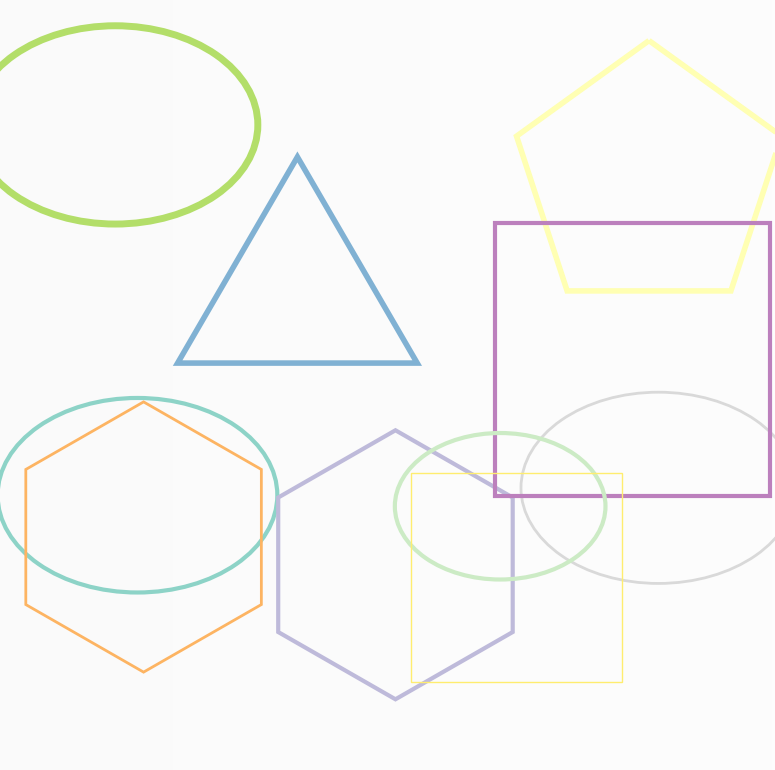[{"shape": "oval", "thickness": 1.5, "radius": 0.9, "center": [0.177, 0.357]}, {"shape": "pentagon", "thickness": 2, "radius": 0.9, "center": [0.837, 0.768]}, {"shape": "hexagon", "thickness": 1.5, "radius": 0.87, "center": [0.51, 0.267]}, {"shape": "triangle", "thickness": 2, "radius": 0.89, "center": [0.384, 0.618]}, {"shape": "hexagon", "thickness": 1, "radius": 0.88, "center": [0.185, 0.303]}, {"shape": "oval", "thickness": 2.5, "radius": 0.92, "center": [0.149, 0.838]}, {"shape": "oval", "thickness": 1, "radius": 0.89, "center": [0.85, 0.366]}, {"shape": "square", "thickness": 1.5, "radius": 0.89, "center": [0.816, 0.533]}, {"shape": "oval", "thickness": 1.5, "radius": 0.68, "center": [0.645, 0.343]}, {"shape": "square", "thickness": 0.5, "radius": 0.68, "center": [0.667, 0.25]}]